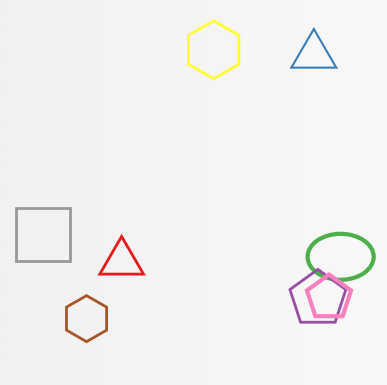[{"shape": "triangle", "thickness": 2, "radius": 0.33, "center": [0.314, 0.321]}, {"shape": "triangle", "thickness": 1.5, "radius": 0.33, "center": [0.81, 0.858]}, {"shape": "oval", "thickness": 3, "radius": 0.43, "center": [0.879, 0.333]}, {"shape": "pentagon", "thickness": 2, "radius": 0.38, "center": [0.82, 0.224]}, {"shape": "hexagon", "thickness": 2, "radius": 0.38, "center": [0.551, 0.871]}, {"shape": "hexagon", "thickness": 2, "radius": 0.3, "center": [0.223, 0.172]}, {"shape": "pentagon", "thickness": 3, "radius": 0.3, "center": [0.849, 0.227]}, {"shape": "square", "thickness": 2, "radius": 0.35, "center": [0.112, 0.391]}]